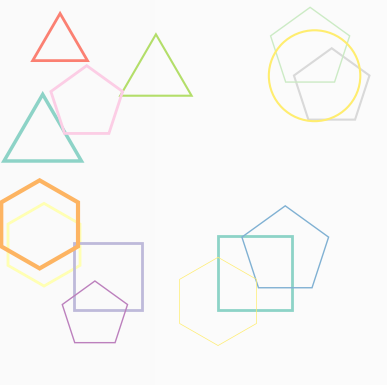[{"shape": "triangle", "thickness": 2.5, "radius": 0.58, "center": [0.11, 0.64]}, {"shape": "square", "thickness": 2, "radius": 0.48, "center": [0.657, 0.291]}, {"shape": "hexagon", "thickness": 2, "radius": 0.54, "center": [0.114, 0.364]}, {"shape": "square", "thickness": 2, "radius": 0.43, "center": [0.279, 0.281]}, {"shape": "triangle", "thickness": 2, "radius": 0.41, "center": [0.155, 0.883]}, {"shape": "pentagon", "thickness": 1, "radius": 0.59, "center": [0.736, 0.348]}, {"shape": "hexagon", "thickness": 3, "radius": 0.57, "center": [0.102, 0.417]}, {"shape": "triangle", "thickness": 1.5, "radius": 0.53, "center": [0.402, 0.805]}, {"shape": "pentagon", "thickness": 2, "radius": 0.49, "center": [0.224, 0.732]}, {"shape": "pentagon", "thickness": 1.5, "radius": 0.51, "center": [0.856, 0.772]}, {"shape": "pentagon", "thickness": 1, "radius": 0.44, "center": [0.245, 0.182]}, {"shape": "pentagon", "thickness": 1, "radius": 0.54, "center": [0.8, 0.874]}, {"shape": "circle", "thickness": 1.5, "radius": 0.59, "center": [0.812, 0.803]}, {"shape": "hexagon", "thickness": 0.5, "radius": 0.57, "center": [0.563, 0.217]}]